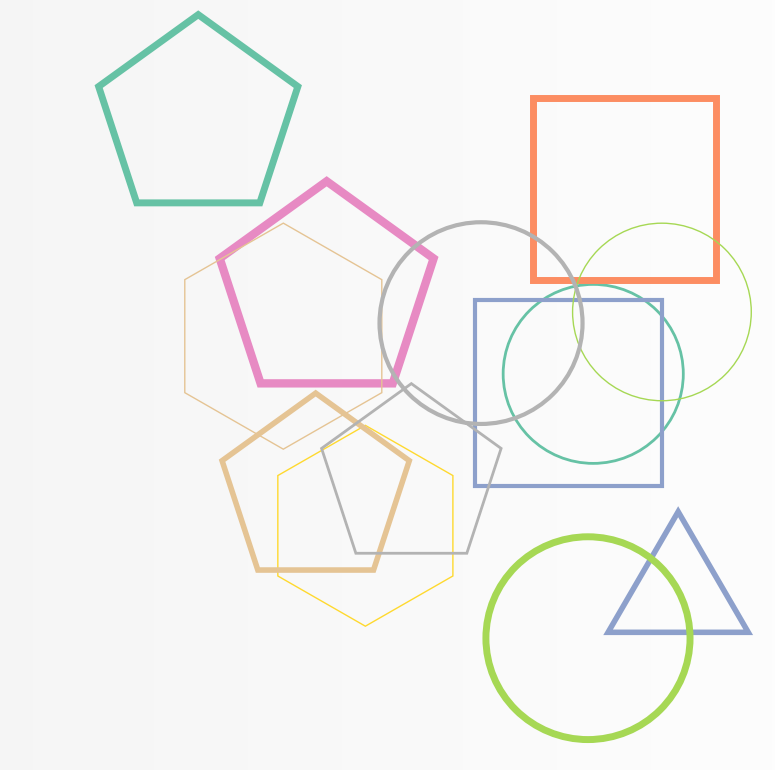[{"shape": "circle", "thickness": 1, "radius": 0.58, "center": [0.765, 0.514]}, {"shape": "pentagon", "thickness": 2.5, "radius": 0.68, "center": [0.256, 0.846]}, {"shape": "square", "thickness": 2.5, "radius": 0.59, "center": [0.805, 0.754]}, {"shape": "triangle", "thickness": 2, "radius": 0.52, "center": [0.875, 0.231]}, {"shape": "square", "thickness": 1.5, "radius": 0.6, "center": [0.734, 0.49]}, {"shape": "pentagon", "thickness": 3, "radius": 0.73, "center": [0.422, 0.619]}, {"shape": "circle", "thickness": 2.5, "radius": 0.66, "center": [0.759, 0.171]}, {"shape": "circle", "thickness": 0.5, "radius": 0.58, "center": [0.854, 0.595]}, {"shape": "hexagon", "thickness": 0.5, "radius": 0.65, "center": [0.471, 0.317]}, {"shape": "hexagon", "thickness": 0.5, "radius": 0.73, "center": [0.366, 0.563]}, {"shape": "pentagon", "thickness": 2, "radius": 0.64, "center": [0.407, 0.362]}, {"shape": "pentagon", "thickness": 1, "radius": 0.61, "center": [0.531, 0.38]}, {"shape": "circle", "thickness": 1.5, "radius": 0.65, "center": [0.621, 0.58]}]